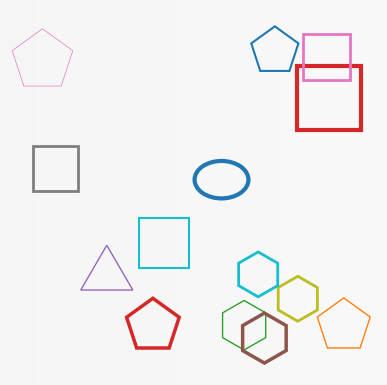[{"shape": "pentagon", "thickness": 1.5, "radius": 0.32, "center": [0.709, 0.868]}, {"shape": "oval", "thickness": 3, "radius": 0.35, "center": [0.572, 0.533]}, {"shape": "pentagon", "thickness": 1, "radius": 0.36, "center": [0.887, 0.154]}, {"shape": "hexagon", "thickness": 1, "radius": 0.32, "center": [0.63, 0.155]}, {"shape": "square", "thickness": 3, "radius": 0.42, "center": [0.848, 0.745]}, {"shape": "pentagon", "thickness": 2.5, "radius": 0.36, "center": [0.395, 0.154]}, {"shape": "triangle", "thickness": 1, "radius": 0.39, "center": [0.276, 0.285]}, {"shape": "hexagon", "thickness": 2.5, "radius": 0.32, "center": [0.682, 0.122]}, {"shape": "pentagon", "thickness": 0.5, "radius": 0.41, "center": [0.11, 0.843]}, {"shape": "square", "thickness": 2, "radius": 0.3, "center": [0.843, 0.852]}, {"shape": "square", "thickness": 2, "radius": 0.29, "center": [0.144, 0.562]}, {"shape": "hexagon", "thickness": 2, "radius": 0.29, "center": [0.768, 0.224]}, {"shape": "hexagon", "thickness": 2, "radius": 0.29, "center": [0.666, 0.287]}, {"shape": "square", "thickness": 1.5, "radius": 0.32, "center": [0.423, 0.368]}]